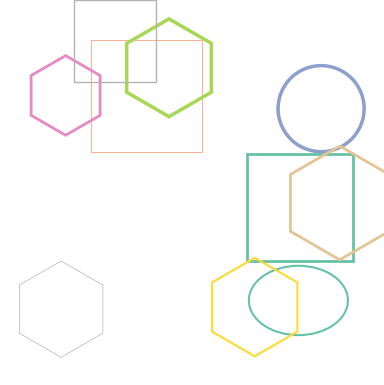[{"shape": "square", "thickness": 2, "radius": 0.69, "center": [0.78, 0.461]}, {"shape": "oval", "thickness": 1.5, "radius": 0.64, "center": [0.775, 0.22]}, {"shape": "square", "thickness": 0.5, "radius": 0.72, "center": [0.38, 0.751]}, {"shape": "circle", "thickness": 2.5, "radius": 0.56, "center": [0.834, 0.718]}, {"shape": "hexagon", "thickness": 2, "radius": 0.52, "center": [0.17, 0.752]}, {"shape": "hexagon", "thickness": 2.5, "radius": 0.63, "center": [0.439, 0.824]}, {"shape": "hexagon", "thickness": 1.5, "radius": 0.64, "center": [0.662, 0.202]}, {"shape": "hexagon", "thickness": 2, "radius": 0.74, "center": [0.882, 0.473]}, {"shape": "hexagon", "thickness": 0.5, "radius": 0.63, "center": [0.159, 0.197]}, {"shape": "square", "thickness": 1, "radius": 0.53, "center": [0.3, 0.893]}]